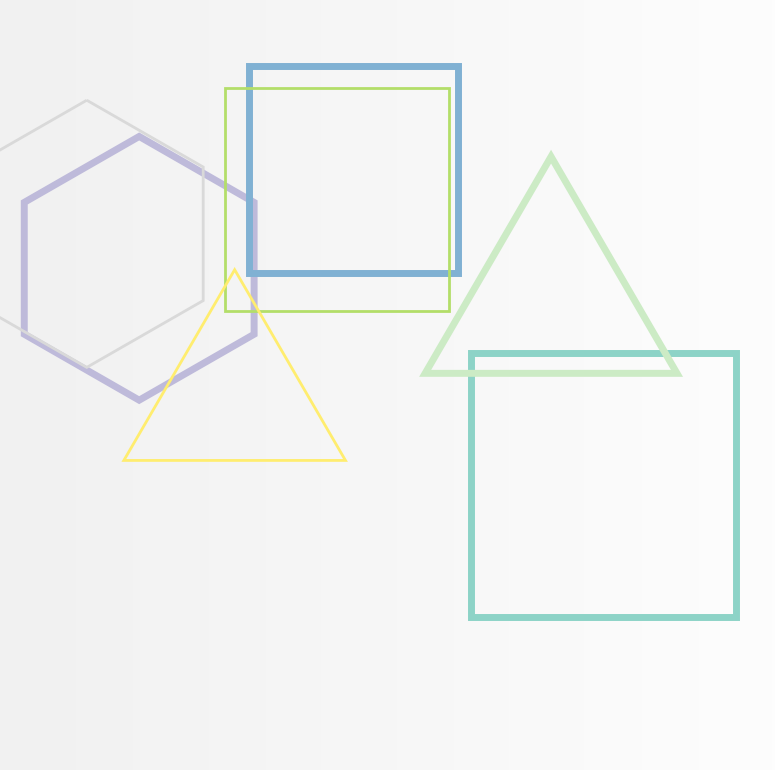[{"shape": "square", "thickness": 2.5, "radius": 0.85, "center": [0.778, 0.37]}, {"shape": "hexagon", "thickness": 2.5, "radius": 0.86, "center": [0.18, 0.652]}, {"shape": "square", "thickness": 2.5, "radius": 0.67, "center": [0.456, 0.78]}, {"shape": "square", "thickness": 1, "radius": 0.72, "center": [0.435, 0.741]}, {"shape": "hexagon", "thickness": 1, "radius": 0.87, "center": [0.112, 0.696]}, {"shape": "triangle", "thickness": 2.5, "radius": 0.94, "center": [0.711, 0.609]}, {"shape": "triangle", "thickness": 1, "radius": 0.83, "center": [0.303, 0.485]}]